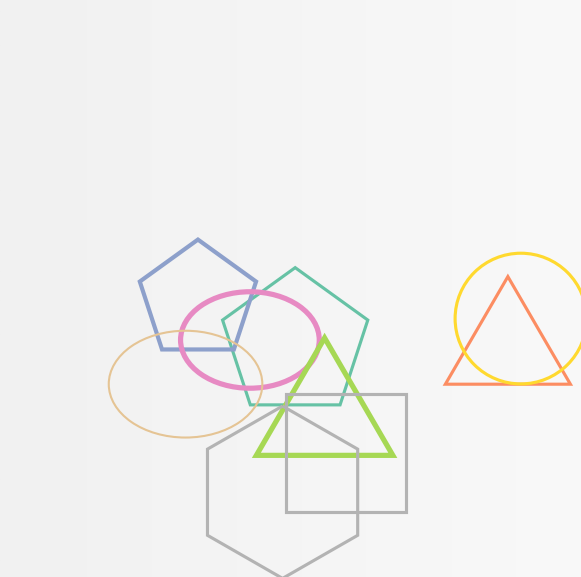[{"shape": "pentagon", "thickness": 1.5, "radius": 0.66, "center": [0.508, 0.404]}, {"shape": "triangle", "thickness": 1.5, "radius": 0.62, "center": [0.874, 0.396]}, {"shape": "pentagon", "thickness": 2, "radius": 0.53, "center": [0.341, 0.479]}, {"shape": "oval", "thickness": 2.5, "radius": 0.6, "center": [0.43, 0.41]}, {"shape": "triangle", "thickness": 2.5, "radius": 0.68, "center": [0.558, 0.278]}, {"shape": "circle", "thickness": 1.5, "radius": 0.57, "center": [0.896, 0.447]}, {"shape": "oval", "thickness": 1, "radius": 0.66, "center": [0.319, 0.334]}, {"shape": "square", "thickness": 1.5, "radius": 0.51, "center": [0.595, 0.215]}, {"shape": "hexagon", "thickness": 1.5, "radius": 0.75, "center": [0.486, 0.147]}]